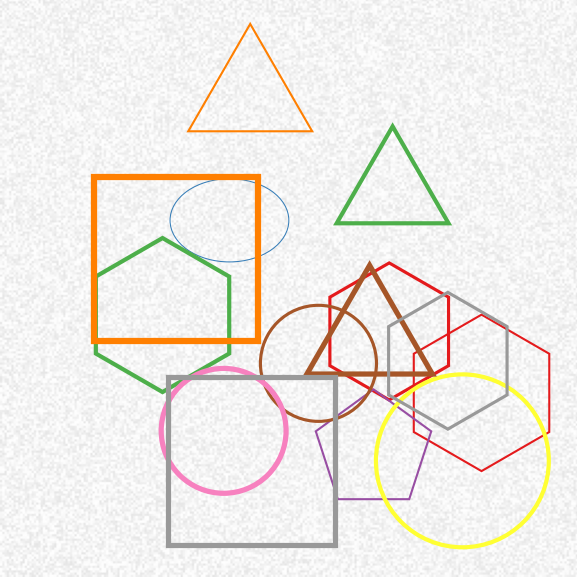[{"shape": "hexagon", "thickness": 1, "radius": 0.68, "center": [0.834, 0.319]}, {"shape": "hexagon", "thickness": 1.5, "radius": 0.59, "center": [0.674, 0.425]}, {"shape": "oval", "thickness": 0.5, "radius": 0.51, "center": [0.397, 0.618]}, {"shape": "hexagon", "thickness": 2, "radius": 0.67, "center": [0.281, 0.454]}, {"shape": "triangle", "thickness": 2, "radius": 0.56, "center": [0.68, 0.668]}, {"shape": "pentagon", "thickness": 1, "radius": 0.53, "center": [0.647, 0.22]}, {"shape": "square", "thickness": 3, "radius": 0.71, "center": [0.305, 0.551]}, {"shape": "triangle", "thickness": 1, "radius": 0.62, "center": [0.433, 0.834]}, {"shape": "circle", "thickness": 2, "radius": 0.75, "center": [0.801, 0.201]}, {"shape": "circle", "thickness": 1.5, "radius": 0.5, "center": [0.551, 0.37]}, {"shape": "triangle", "thickness": 2.5, "radius": 0.63, "center": [0.64, 0.414]}, {"shape": "circle", "thickness": 2.5, "radius": 0.54, "center": [0.387, 0.253]}, {"shape": "hexagon", "thickness": 1.5, "radius": 0.59, "center": [0.775, 0.374]}, {"shape": "square", "thickness": 2.5, "radius": 0.72, "center": [0.435, 0.201]}]